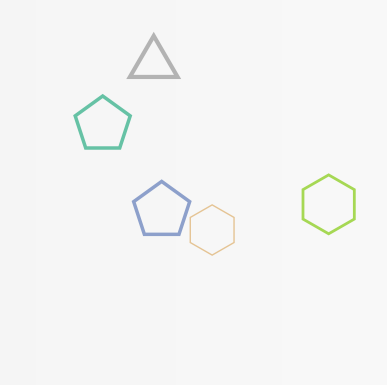[{"shape": "pentagon", "thickness": 2.5, "radius": 0.37, "center": [0.265, 0.676]}, {"shape": "pentagon", "thickness": 2.5, "radius": 0.38, "center": [0.417, 0.453]}, {"shape": "hexagon", "thickness": 2, "radius": 0.38, "center": [0.848, 0.469]}, {"shape": "hexagon", "thickness": 1, "radius": 0.33, "center": [0.547, 0.403]}, {"shape": "triangle", "thickness": 3, "radius": 0.36, "center": [0.397, 0.836]}]